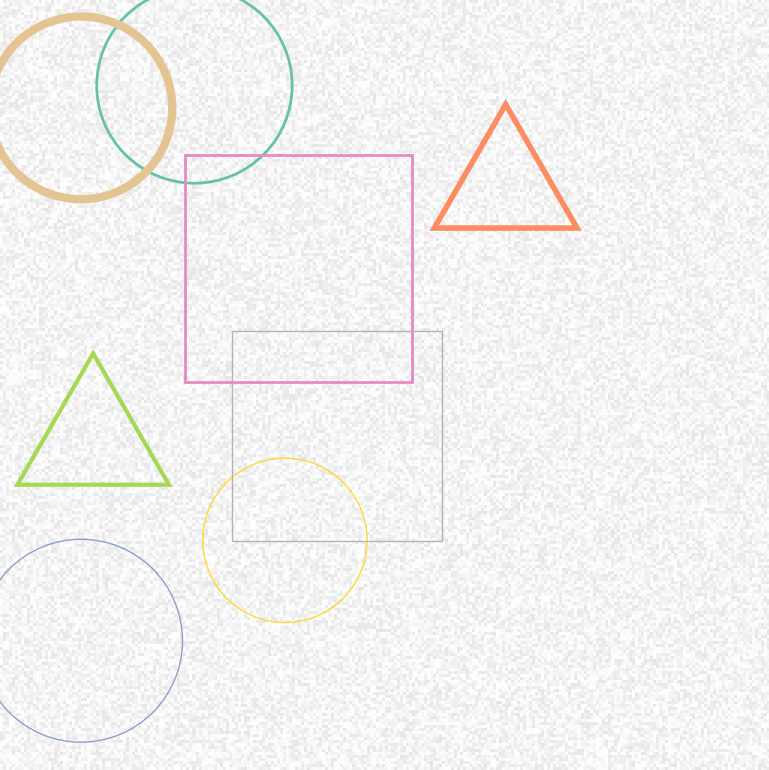[{"shape": "circle", "thickness": 1, "radius": 0.63, "center": [0.253, 0.889]}, {"shape": "triangle", "thickness": 2, "radius": 0.54, "center": [0.657, 0.757]}, {"shape": "circle", "thickness": 0.5, "radius": 0.66, "center": [0.105, 0.168]}, {"shape": "square", "thickness": 1, "radius": 0.74, "center": [0.387, 0.651]}, {"shape": "triangle", "thickness": 1.5, "radius": 0.57, "center": [0.121, 0.427]}, {"shape": "circle", "thickness": 0.5, "radius": 0.53, "center": [0.37, 0.298]}, {"shape": "circle", "thickness": 3, "radius": 0.59, "center": [0.105, 0.86]}, {"shape": "square", "thickness": 0.5, "radius": 0.68, "center": [0.438, 0.434]}]